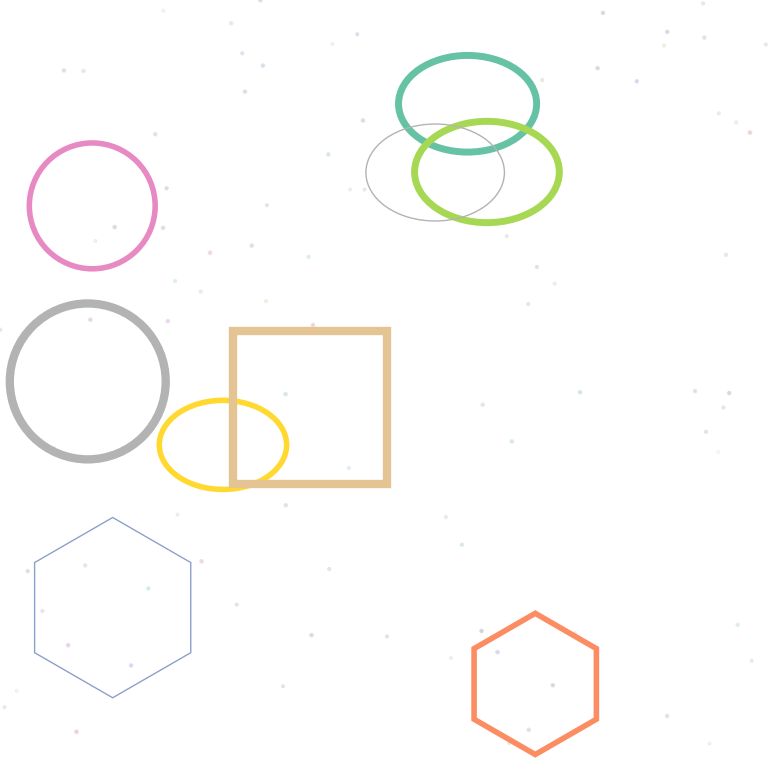[{"shape": "oval", "thickness": 2.5, "radius": 0.45, "center": [0.607, 0.865]}, {"shape": "hexagon", "thickness": 2, "radius": 0.46, "center": [0.695, 0.112]}, {"shape": "hexagon", "thickness": 0.5, "radius": 0.59, "center": [0.146, 0.211]}, {"shape": "circle", "thickness": 2, "radius": 0.41, "center": [0.12, 0.733]}, {"shape": "oval", "thickness": 2.5, "radius": 0.47, "center": [0.632, 0.777]}, {"shape": "oval", "thickness": 2, "radius": 0.41, "center": [0.29, 0.422]}, {"shape": "square", "thickness": 3, "radius": 0.5, "center": [0.403, 0.471]}, {"shape": "circle", "thickness": 3, "radius": 0.51, "center": [0.114, 0.505]}, {"shape": "oval", "thickness": 0.5, "radius": 0.45, "center": [0.565, 0.776]}]